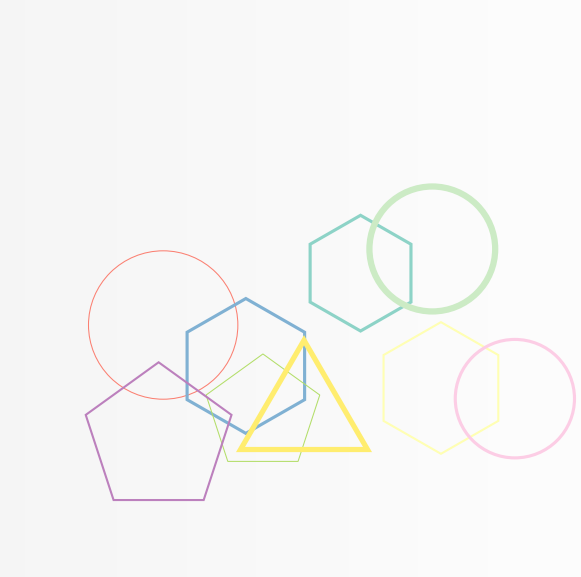[{"shape": "hexagon", "thickness": 1.5, "radius": 0.5, "center": [0.62, 0.526]}, {"shape": "hexagon", "thickness": 1, "radius": 0.57, "center": [0.759, 0.327]}, {"shape": "circle", "thickness": 0.5, "radius": 0.64, "center": [0.281, 0.436]}, {"shape": "hexagon", "thickness": 1.5, "radius": 0.58, "center": [0.423, 0.365]}, {"shape": "pentagon", "thickness": 0.5, "radius": 0.51, "center": [0.452, 0.283]}, {"shape": "circle", "thickness": 1.5, "radius": 0.51, "center": [0.886, 0.309]}, {"shape": "pentagon", "thickness": 1, "radius": 0.66, "center": [0.273, 0.24]}, {"shape": "circle", "thickness": 3, "radius": 0.54, "center": [0.744, 0.568]}, {"shape": "triangle", "thickness": 2.5, "radius": 0.63, "center": [0.523, 0.284]}]